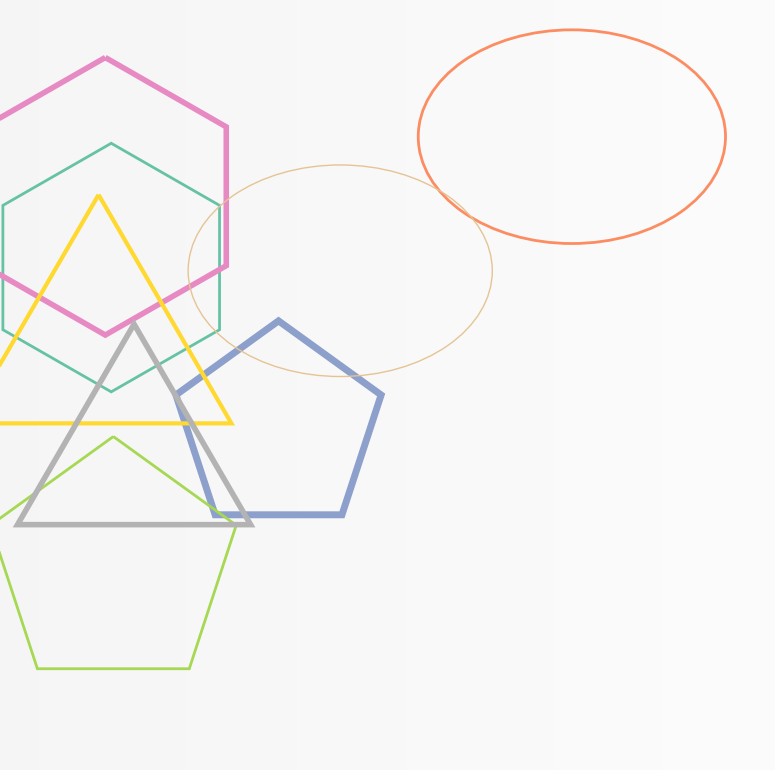[{"shape": "hexagon", "thickness": 1, "radius": 0.81, "center": [0.144, 0.653]}, {"shape": "oval", "thickness": 1, "radius": 0.99, "center": [0.738, 0.822]}, {"shape": "pentagon", "thickness": 2.5, "radius": 0.7, "center": [0.359, 0.444]}, {"shape": "hexagon", "thickness": 2, "radius": 0.9, "center": [0.136, 0.745]}, {"shape": "pentagon", "thickness": 1, "radius": 0.83, "center": [0.146, 0.266]}, {"shape": "triangle", "thickness": 1.5, "radius": 0.99, "center": [0.127, 0.549]}, {"shape": "oval", "thickness": 0.5, "radius": 0.98, "center": [0.439, 0.648]}, {"shape": "triangle", "thickness": 2, "radius": 0.87, "center": [0.173, 0.405]}]